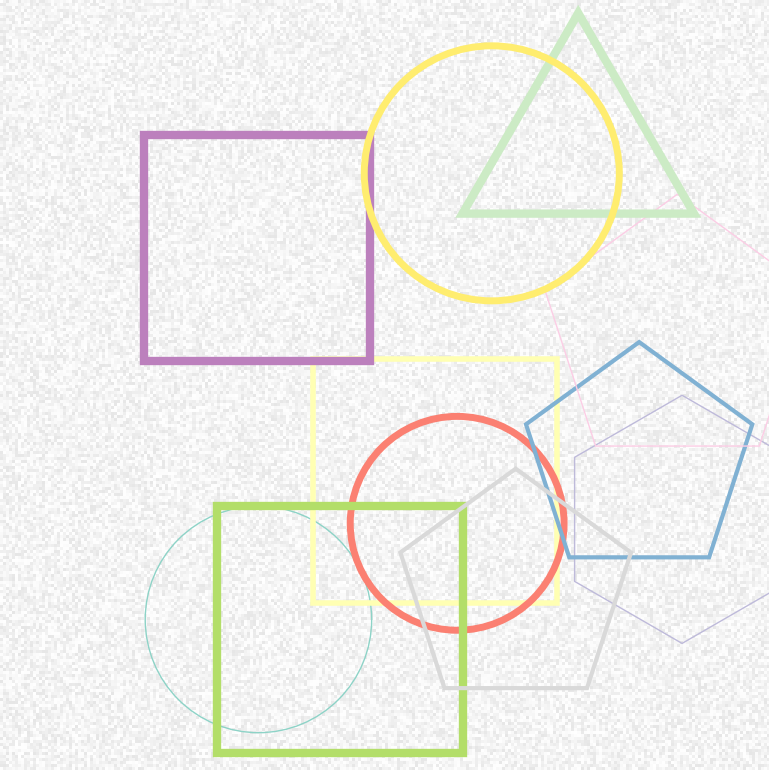[{"shape": "circle", "thickness": 0.5, "radius": 0.74, "center": [0.336, 0.196]}, {"shape": "square", "thickness": 2, "radius": 0.79, "center": [0.565, 0.376]}, {"shape": "hexagon", "thickness": 0.5, "radius": 0.81, "center": [0.886, 0.326]}, {"shape": "circle", "thickness": 2.5, "radius": 0.69, "center": [0.594, 0.32]}, {"shape": "pentagon", "thickness": 1.5, "radius": 0.77, "center": [0.83, 0.401]}, {"shape": "square", "thickness": 3, "radius": 0.8, "center": [0.442, 0.183]}, {"shape": "pentagon", "thickness": 0.5, "radius": 0.9, "center": [0.88, 0.567]}, {"shape": "pentagon", "thickness": 1.5, "radius": 0.79, "center": [0.67, 0.234]}, {"shape": "square", "thickness": 3, "radius": 0.73, "center": [0.334, 0.678]}, {"shape": "triangle", "thickness": 3, "radius": 0.87, "center": [0.751, 0.809]}, {"shape": "circle", "thickness": 2.5, "radius": 0.83, "center": [0.639, 0.775]}]